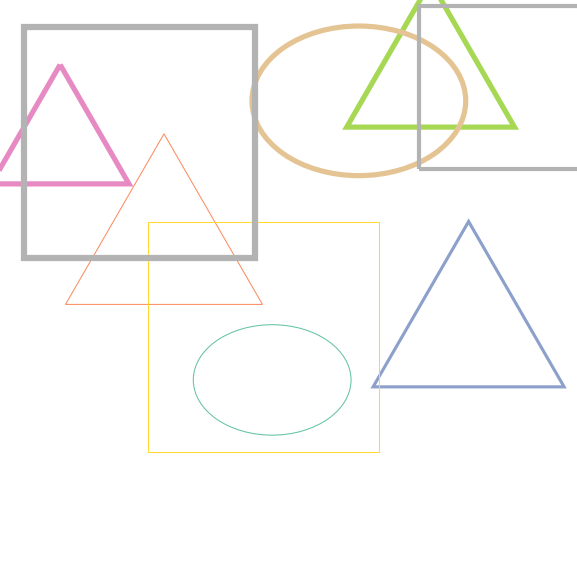[{"shape": "oval", "thickness": 0.5, "radius": 0.68, "center": [0.471, 0.341]}, {"shape": "triangle", "thickness": 0.5, "radius": 0.98, "center": [0.284, 0.57]}, {"shape": "triangle", "thickness": 1.5, "radius": 0.95, "center": [0.811, 0.425]}, {"shape": "triangle", "thickness": 2.5, "radius": 0.69, "center": [0.104, 0.75]}, {"shape": "triangle", "thickness": 2.5, "radius": 0.84, "center": [0.746, 0.863]}, {"shape": "square", "thickness": 0.5, "radius": 1.0, "center": [0.456, 0.416]}, {"shape": "oval", "thickness": 2.5, "radius": 0.93, "center": [0.621, 0.825]}, {"shape": "square", "thickness": 3, "radius": 1.0, "center": [0.242, 0.753]}, {"shape": "square", "thickness": 2, "radius": 0.7, "center": [0.866, 0.847]}]